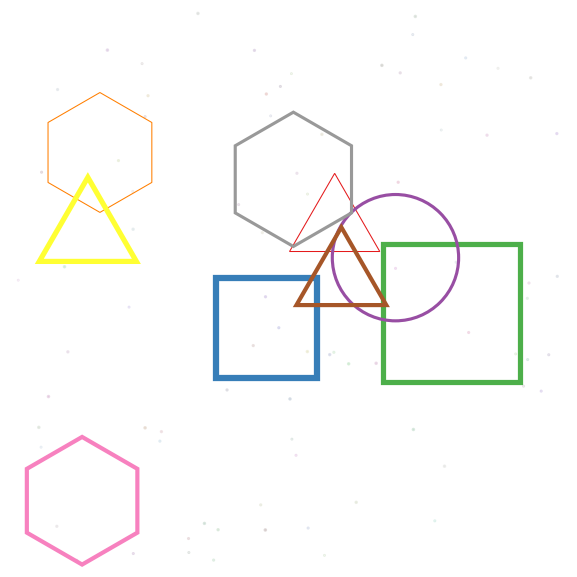[{"shape": "triangle", "thickness": 0.5, "radius": 0.45, "center": [0.579, 0.609]}, {"shape": "square", "thickness": 3, "radius": 0.44, "center": [0.461, 0.431]}, {"shape": "square", "thickness": 2.5, "radius": 0.59, "center": [0.781, 0.457]}, {"shape": "circle", "thickness": 1.5, "radius": 0.55, "center": [0.685, 0.553]}, {"shape": "hexagon", "thickness": 0.5, "radius": 0.52, "center": [0.173, 0.735]}, {"shape": "triangle", "thickness": 2.5, "radius": 0.49, "center": [0.152, 0.595]}, {"shape": "triangle", "thickness": 2, "radius": 0.45, "center": [0.591, 0.516]}, {"shape": "hexagon", "thickness": 2, "radius": 0.55, "center": [0.142, 0.132]}, {"shape": "hexagon", "thickness": 1.5, "radius": 0.58, "center": [0.508, 0.689]}]